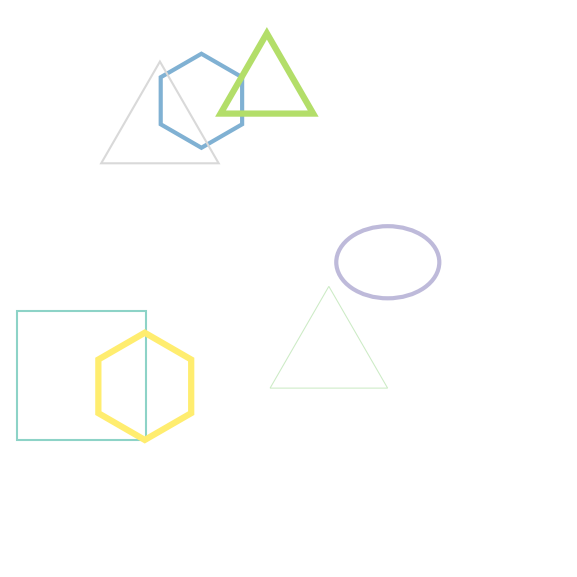[{"shape": "square", "thickness": 1, "radius": 0.56, "center": [0.142, 0.349]}, {"shape": "oval", "thickness": 2, "radius": 0.45, "center": [0.671, 0.545]}, {"shape": "hexagon", "thickness": 2, "radius": 0.41, "center": [0.349, 0.825]}, {"shape": "triangle", "thickness": 3, "radius": 0.46, "center": [0.462, 0.849]}, {"shape": "triangle", "thickness": 1, "radius": 0.59, "center": [0.277, 0.775]}, {"shape": "triangle", "thickness": 0.5, "radius": 0.59, "center": [0.569, 0.386]}, {"shape": "hexagon", "thickness": 3, "radius": 0.46, "center": [0.251, 0.33]}]